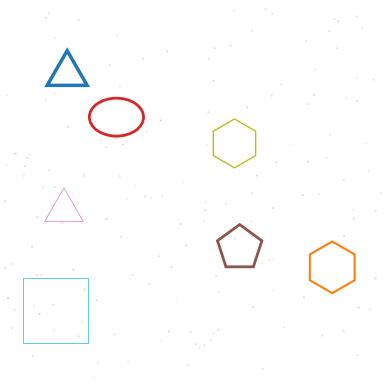[{"shape": "triangle", "thickness": 2.5, "radius": 0.3, "center": [0.174, 0.808]}, {"shape": "hexagon", "thickness": 1.5, "radius": 0.34, "center": [0.863, 0.306]}, {"shape": "oval", "thickness": 2, "radius": 0.35, "center": [0.302, 0.696]}, {"shape": "pentagon", "thickness": 2, "radius": 0.3, "center": [0.622, 0.356]}, {"shape": "triangle", "thickness": 0.5, "radius": 0.29, "center": [0.166, 0.454]}, {"shape": "hexagon", "thickness": 1, "radius": 0.32, "center": [0.609, 0.628]}, {"shape": "square", "thickness": 0.5, "radius": 0.42, "center": [0.144, 0.193]}]